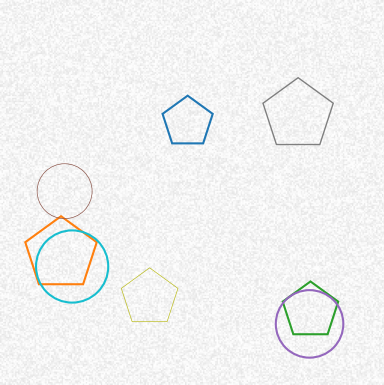[{"shape": "pentagon", "thickness": 1.5, "radius": 0.34, "center": [0.487, 0.683]}, {"shape": "pentagon", "thickness": 1.5, "radius": 0.49, "center": [0.158, 0.341]}, {"shape": "pentagon", "thickness": 1.5, "radius": 0.38, "center": [0.806, 0.193]}, {"shape": "circle", "thickness": 1.5, "radius": 0.44, "center": [0.804, 0.159]}, {"shape": "circle", "thickness": 0.5, "radius": 0.36, "center": [0.168, 0.503]}, {"shape": "pentagon", "thickness": 1, "radius": 0.48, "center": [0.774, 0.702]}, {"shape": "pentagon", "thickness": 0.5, "radius": 0.39, "center": [0.389, 0.227]}, {"shape": "circle", "thickness": 1.5, "radius": 0.47, "center": [0.187, 0.308]}]